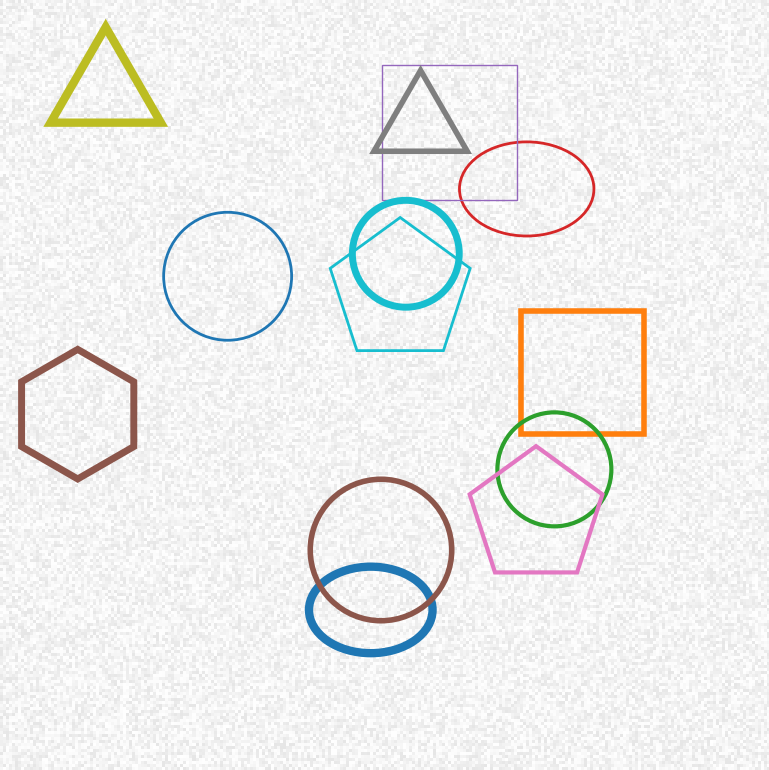[{"shape": "oval", "thickness": 3, "radius": 0.4, "center": [0.482, 0.208]}, {"shape": "circle", "thickness": 1, "radius": 0.42, "center": [0.296, 0.641]}, {"shape": "square", "thickness": 2, "radius": 0.4, "center": [0.756, 0.517]}, {"shape": "circle", "thickness": 1.5, "radius": 0.37, "center": [0.72, 0.39]}, {"shape": "oval", "thickness": 1, "radius": 0.44, "center": [0.684, 0.755]}, {"shape": "square", "thickness": 0.5, "radius": 0.44, "center": [0.584, 0.827]}, {"shape": "hexagon", "thickness": 2.5, "radius": 0.42, "center": [0.101, 0.462]}, {"shape": "circle", "thickness": 2, "radius": 0.46, "center": [0.495, 0.286]}, {"shape": "pentagon", "thickness": 1.5, "radius": 0.45, "center": [0.696, 0.33]}, {"shape": "triangle", "thickness": 2, "radius": 0.35, "center": [0.546, 0.839]}, {"shape": "triangle", "thickness": 3, "radius": 0.41, "center": [0.137, 0.882]}, {"shape": "circle", "thickness": 2.5, "radius": 0.35, "center": [0.527, 0.67]}, {"shape": "pentagon", "thickness": 1, "radius": 0.48, "center": [0.52, 0.622]}]